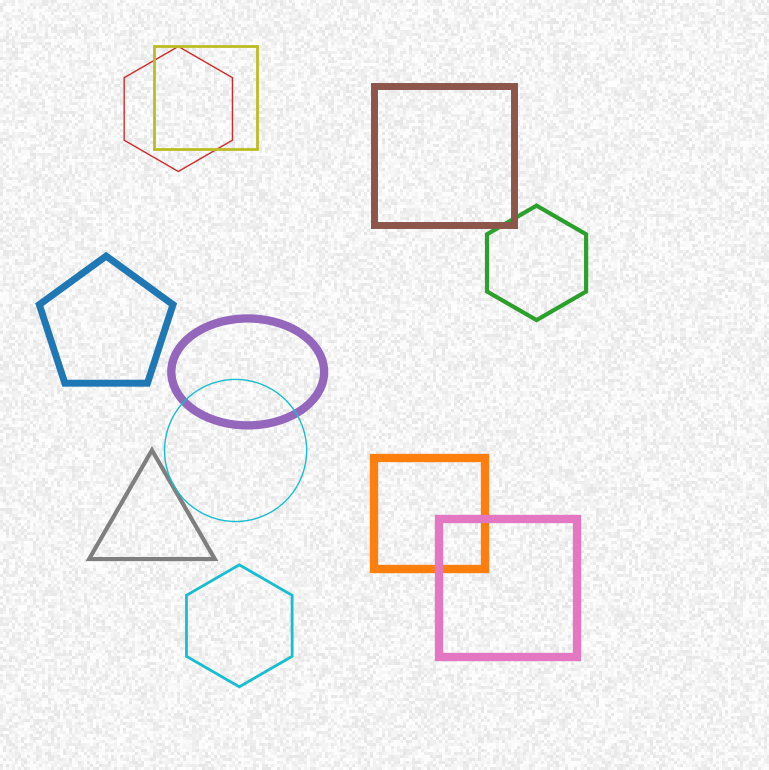[{"shape": "pentagon", "thickness": 2.5, "radius": 0.46, "center": [0.138, 0.576]}, {"shape": "square", "thickness": 3, "radius": 0.36, "center": [0.557, 0.333]}, {"shape": "hexagon", "thickness": 1.5, "radius": 0.37, "center": [0.697, 0.659]}, {"shape": "hexagon", "thickness": 0.5, "radius": 0.41, "center": [0.232, 0.858]}, {"shape": "oval", "thickness": 3, "radius": 0.5, "center": [0.322, 0.517]}, {"shape": "square", "thickness": 2.5, "radius": 0.45, "center": [0.577, 0.798]}, {"shape": "square", "thickness": 3, "radius": 0.45, "center": [0.66, 0.236]}, {"shape": "triangle", "thickness": 1.5, "radius": 0.47, "center": [0.197, 0.321]}, {"shape": "square", "thickness": 1, "radius": 0.34, "center": [0.267, 0.873]}, {"shape": "circle", "thickness": 0.5, "radius": 0.46, "center": [0.306, 0.415]}, {"shape": "hexagon", "thickness": 1, "radius": 0.4, "center": [0.311, 0.187]}]